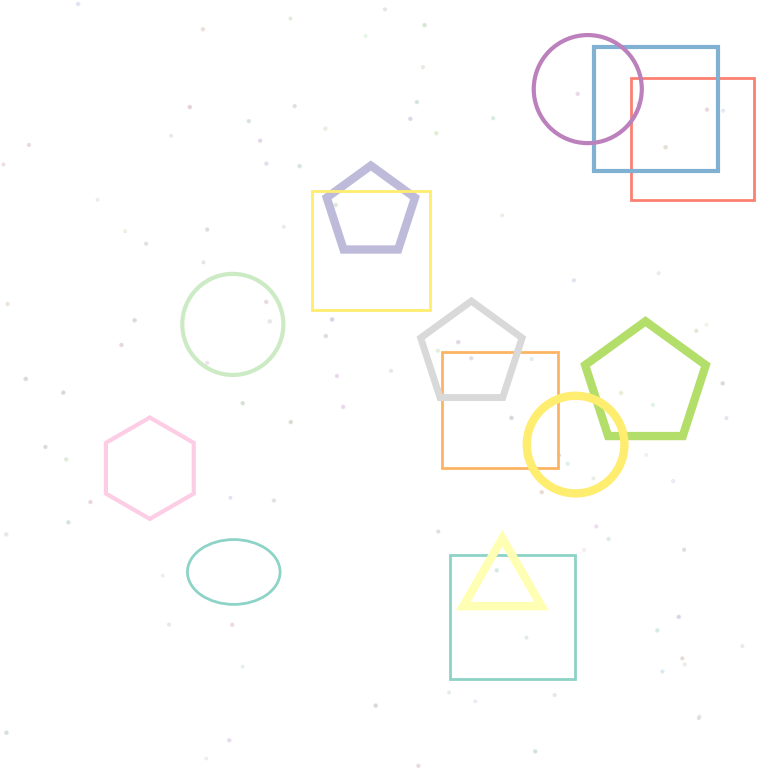[{"shape": "oval", "thickness": 1, "radius": 0.3, "center": [0.304, 0.257]}, {"shape": "square", "thickness": 1, "radius": 0.4, "center": [0.666, 0.199]}, {"shape": "triangle", "thickness": 3, "radius": 0.29, "center": [0.652, 0.242]}, {"shape": "pentagon", "thickness": 3, "radius": 0.3, "center": [0.482, 0.725]}, {"shape": "square", "thickness": 1, "radius": 0.4, "center": [0.899, 0.82]}, {"shape": "square", "thickness": 1.5, "radius": 0.4, "center": [0.852, 0.858]}, {"shape": "square", "thickness": 1, "radius": 0.38, "center": [0.649, 0.468]}, {"shape": "pentagon", "thickness": 3, "radius": 0.41, "center": [0.838, 0.5]}, {"shape": "hexagon", "thickness": 1.5, "radius": 0.33, "center": [0.195, 0.392]}, {"shape": "pentagon", "thickness": 2.5, "radius": 0.35, "center": [0.612, 0.54]}, {"shape": "circle", "thickness": 1.5, "radius": 0.35, "center": [0.763, 0.884]}, {"shape": "circle", "thickness": 1.5, "radius": 0.33, "center": [0.302, 0.579]}, {"shape": "circle", "thickness": 3, "radius": 0.32, "center": [0.748, 0.423]}, {"shape": "square", "thickness": 1, "radius": 0.39, "center": [0.482, 0.674]}]